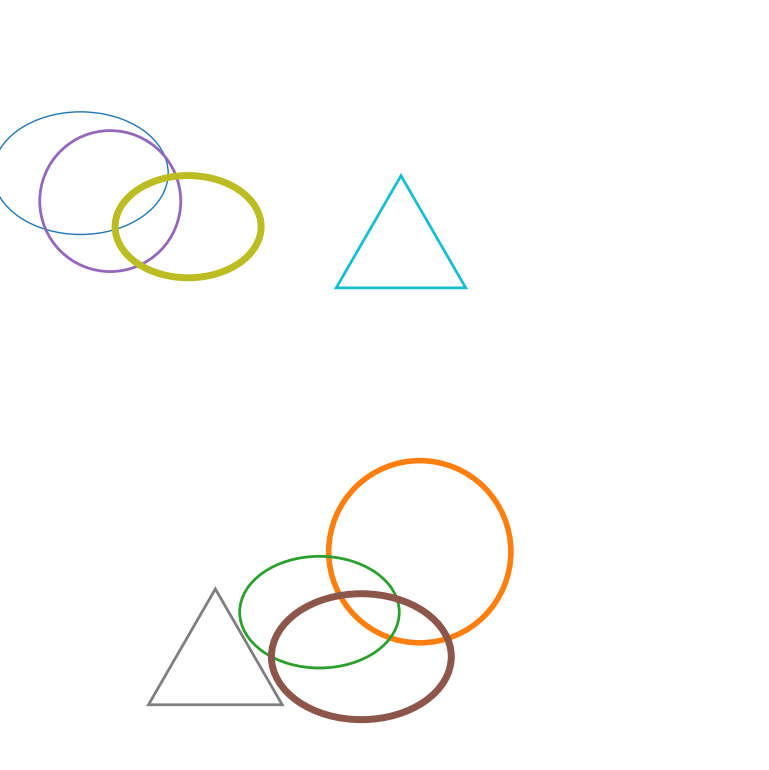[{"shape": "oval", "thickness": 0.5, "radius": 0.57, "center": [0.105, 0.775]}, {"shape": "circle", "thickness": 2, "radius": 0.59, "center": [0.545, 0.283]}, {"shape": "oval", "thickness": 1, "radius": 0.52, "center": [0.415, 0.205]}, {"shape": "circle", "thickness": 1, "radius": 0.46, "center": [0.143, 0.739]}, {"shape": "oval", "thickness": 2.5, "radius": 0.58, "center": [0.469, 0.147]}, {"shape": "triangle", "thickness": 1, "radius": 0.5, "center": [0.28, 0.135]}, {"shape": "oval", "thickness": 2.5, "radius": 0.47, "center": [0.244, 0.706]}, {"shape": "triangle", "thickness": 1, "radius": 0.49, "center": [0.521, 0.675]}]